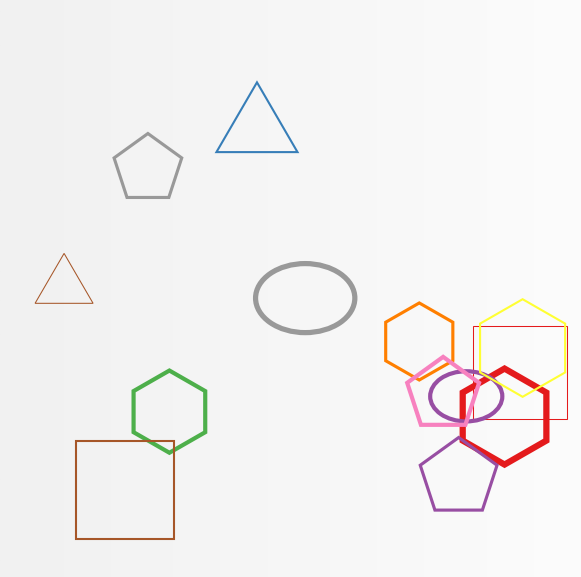[{"shape": "hexagon", "thickness": 3, "radius": 0.42, "center": [0.868, 0.278]}, {"shape": "square", "thickness": 0.5, "radius": 0.4, "center": [0.894, 0.355]}, {"shape": "triangle", "thickness": 1, "radius": 0.4, "center": [0.442, 0.776]}, {"shape": "hexagon", "thickness": 2, "radius": 0.36, "center": [0.291, 0.286]}, {"shape": "oval", "thickness": 2, "radius": 0.31, "center": [0.802, 0.313]}, {"shape": "pentagon", "thickness": 1.5, "radius": 0.35, "center": [0.789, 0.172]}, {"shape": "hexagon", "thickness": 1.5, "radius": 0.33, "center": [0.721, 0.408]}, {"shape": "hexagon", "thickness": 1, "radius": 0.42, "center": [0.899, 0.397]}, {"shape": "triangle", "thickness": 0.5, "radius": 0.29, "center": [0.11, 0.503]}, {"shape": "square", "thickness": 1, "radius": 0.42, "center": [0.215, 0.151]}, {"shape": "pentagon", "thickness": 2, "radius": 0.33, "center": [0.762, 0.316]}, {"shape": "oval", "thickness": 2.5, "radius": 0.43, "center": [0.525, 0.483]}, {"shape": "pentagon", "thickness": 1.5, "radius": 0.31, "center": [0.254, 0.707]}]